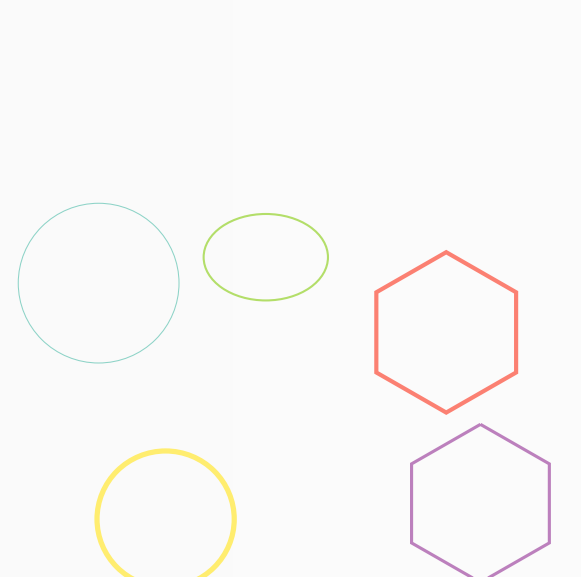[{"shape": "circle", "thickness": 0.5, "radius": 0.69, "center": [0.17, 0.509]}, {"shape": "hexagon", "thickness": 2, "radius": 0.69, "center": [0.768, 0.424]}, {"shape": "oval", "thickness": 1, "radius": 0.53, "center": [0.457, 0.554]}, {"shape": "hexagon", "thickness": 1.5, "radius": 0.68, "center": [0.827, 0.127]}, {"shape": "circle", "thickness": 2.5, "radius": 0.59, "center": [0.285, 0.1]}]